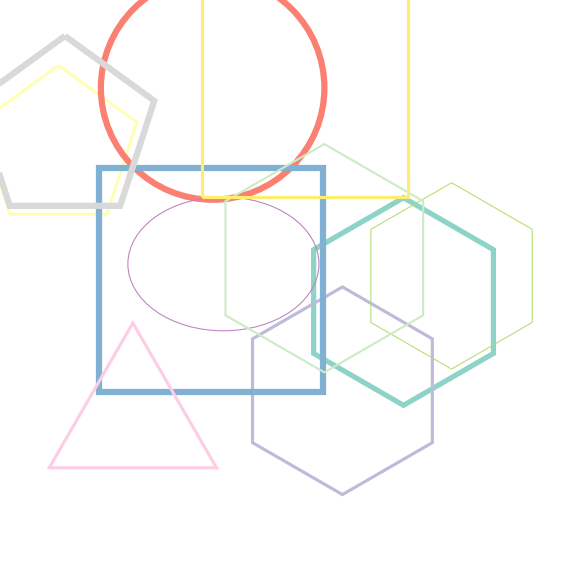[{"shape": "hexagon", "thickness": 2.5, "radius": 0.9, "center": [0.699, 0.477]}, {"shape": "pentagon", "thickness": 1.5, "radius": 0.71, "center": [0.101, 0.743]}, {"shape": "hexagon", "thickness": 1.5, "radius": 0.9, "center": [0.593, 0.323]}, {"shape": "circle", "thickness": 3, "radius": 0.97, "center": [0.368, 0.847]}, {"shape": "square", "thickness": 3, "radius": 0.97, "center": [0.365, 0.514]}, {"shape": "hexagon", "thickness": 0.5, "radius": 0.81, "center": [0.782, 0.521]}, {"shape": "triangle", "thickness": 1.5, "radius": 0.84, "center": [0.23, 0.273]}, {"shape": "pentagon", "thickness": 3, "radius": 0.81, "center": [0.112, 0.774]}, {"shape": "oval", "thickness": 0.5, "radius": 0.83, "center": [0.387, 0.542]}, {"shape": "hexagon", "thickness": 1, "radius": 0.99, "center": [0.562, 0.552]}, {"shape": "square", "thickness": 1.5, "radius": 0.89, "center": [0.528, 0.837]}]